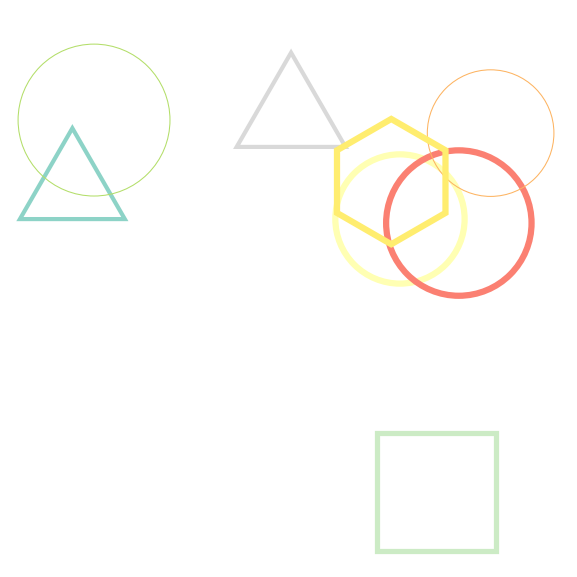[{"shape": "triangle", "thickness": 2, "radius": 0.52, "center": [0.125, 0.672]}, {"shape": "circle", "thickness": 3, "radius": 0.56, "center": [0.693, 0.62]}, {"shape": "circle", "thickness": 3, "radius": 0.63, "center": [0.795, 0.613]}, {"shape": "circle", "thickness": 0.5, "radius": 0.55, "center": [0.85, 0.769]}, {"shape": "circle", "thickness": 0.5, "radius": 0.66, "center": [0.163, 0.791]}, {"shape": "triangle", "thickness": 2, "radius": 0.54, "center": [0.504, 0.799]}, {"shape": "square", "thickness": 2.5, "radius": 0.51, "center": [0.756, 0.147]}, {"shape": "hexagon", "thickness": 3, "radius": 0.54, "center": [0.677, 0.685]}]